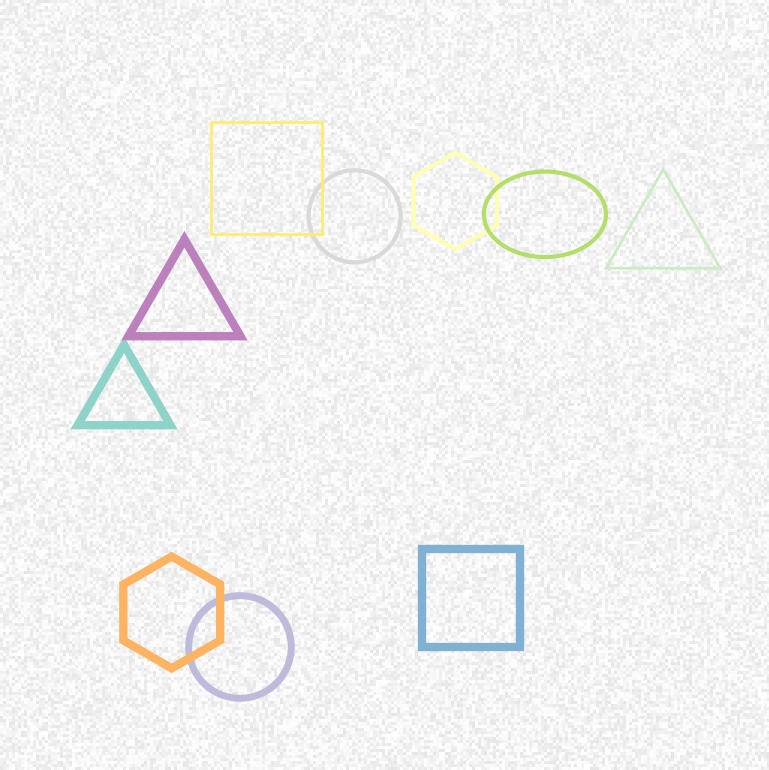[{"shape": "triangle", "thickness": 3, "radius": 0.35, "center": [0.161, 0.483]}, {"shape": "hexagon", "thickness": 1.5, "radius": 0.31, "center": [0.591, 0.739]}, {"shape": "circle", "thickness": 2.5, "radius": 0.33, "center": [0.312, 0.16]}, {"shape": "square", "thickness": 3, "radius": 0.32, "center": [0.612, 0.223]}, {"shape": "hexagon", "thickness": 3, "radius": 0.36, "center": [0.223, 0.205]}, {"shape": "oval", "thickness": 1.5, "radius": 0.4, "center": [0.708, 0.722]}, {"shape": "circle", "thickness": 1.5, "radius": 0.3, "center": [0.461, 0.719]}, {"shape": "triangle", "thickness": 3, "radius": 0.42, "center": [0.24, 0.605]}, {"shape": "triangle", "thickness": 1, "radius": 0.43, "center": [0.861, 0.694]}, {"shape": "square", "thickness": 1, "radius": 0.36, "center": [0.346, 0.769]}]